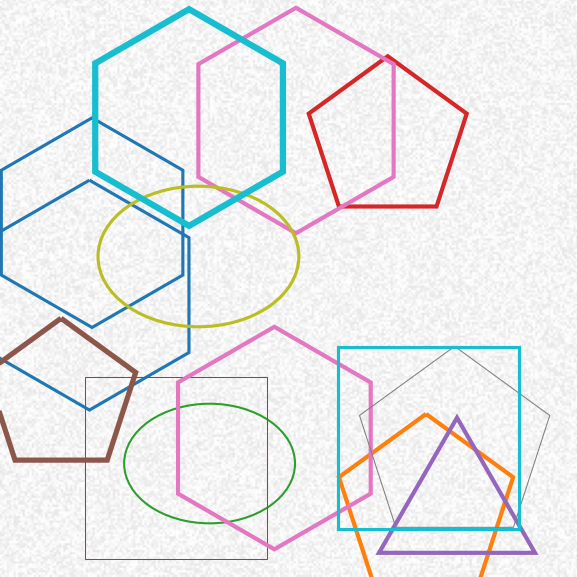[{"shape": "hexagon", "thickness": 1.5, "radius": 0.91, "center": [0.159, 0.614]}, {"shape": "hexagon", "thickness": 1.5, "radius": 1.0, "center": [0.155, 0.488]}, {"shape": "pentagon", "thickness": 2, "radius": 0.79, "center": [0.738, 0.124]}, {"shape": "oval", "thickness": 1, "radius": 0.74, "center": [0.363, 0.197]}, {"shape": "pentagon", "thickness": 2, "radius": 0.72, "center": [0.671, 0.758]}, {"shape": "square", "thickness": 0.5, "radius": 0.79, "center": [0.305, 0.189]}, {"shape": "triangle", "thickness": 2, "radius": 0.78, "center": [0.791, 0.12]}, {"shape": "pentagon", "thickness": 2.5, "radius": 0.68, "center": [0.106, 0.312]}, {"shape": "hexagon", "thickness": 2, "radius": 0.96, "center": [0.475, 0.241]}, {"shape": "hexagon", "thickness": 2, "radius": 0.98, "center": [0.513, 0.79]}, {"shape": "pentagon", "thickness": 0.5, "radius": 0.87, "center": [0.787, 0.226]}, {"shape": "oval", "thickness": 1.5, "radius": 0.87, "center": [0.344, 0.555]}, {"shape": "square", "thickness": 1.5, "radius": 0.79, "center": [0.742, 0.241]}, {"shape": "hexagon", "thickness": 3, "radius": 0.94, "center": [0.327, 0.796]}]